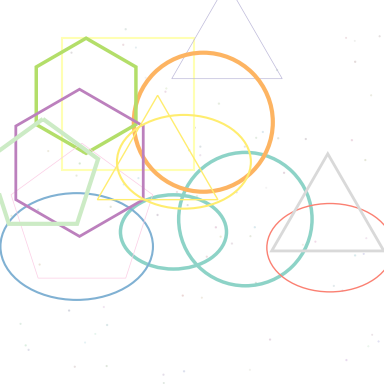[{"shape": "oval", "thickness": 2.5, "radius": 0.69, "center": [0.451, 0.398]}, {"shape": "circle", "thickness": 2.5, "radius": 0.87, "center": [0.637, 0.431]}, {"shape": "square", "thickness": 1.5, "radius": 0.85, "center": [0.333, 0.73]}, {"shape": "triangle", "thickness": 0.5, "radius": 0.83, "center": [0.59, 0.878]}, {"shape": "oval", "thickness": 1, "radius": 0.82, "center": [0.857, 0.357]}, {"shape": "oval", "thickness": 1.5, "radius": 0.99, "center": [0.199, 0.36]}, {"shape": "circle", "thickness": 3, "radius": 0.9, "center": [0.528, 0.683]}, {"shape": "hexagon", "thickness": 2.5, "radius": 0.75, "center": [0.224, 0.751]}, {"shape": "pentagon", "thickness": 0.5, "radius": 0.97, "center": [0.213, 0.434]}, {"shape": "triangle", "thickness": 2, "radius": 0.84, "center": [0.851, 0.432]}, {"shape": "hexagon", "thickness": 2, "radius": 0.96, "center": [0.207, 0.577]}, {"shape": "pentagon", "thickness": 3, "radius": 0.75, "center": [0.112, 0.54]}, {"shape": "oval", "thickness": 1.5, "radius": 0.87, "center": [0.478, 0.58]}, {"shape": "triangle", "thickness": 1, "radius": 0.9, "center": [0.409, 0.572]}]